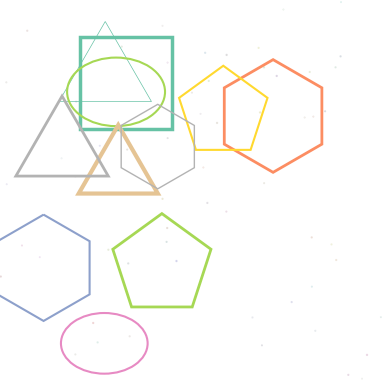[{"shape": "square", "thickness": 2.5, "radius": 0.59, "center": [0.327, 0.785]}, {"shape": "triangle", "thickness": 0.5, "radius": 0.69, "center": [0.273, 0.806]}, {"shape": "hexagon", "thickness": 2, "radius": 0.73, "center": [0.709, 0.699]}, {"shape": "hexagon", "thickness": 1.5, "radius": 0.69, "center": [0.113, 0.304]}, {"shape": "oval", "thickness": 1.5, "radius": 0.56, "center": [0.271, 0.108]}, {"shape": "oval", "thickness": 1.5, "radius": 0.64, "center": [0.301, 0.761]}, {"shape": "pentagon", "thickness": 2, "radius": 0.67, "center": [0.42, 0.311]}, {"shape": "pentagon", "thickness": 1.5, "radius": 0.6, "center": [0.58, 0.708]}, {"shape": "triangle", "thickness": 3, "radius": 0.59, "center": [0.307, 0.557]}, {"shape": "triangle", "thickness": 2, "radius": 0.69, "center": [0.161, 0.612]}, {"shape": "hexagon", "thickness": 1, "radius": 0.55, "center": [0.41, 0.619]}]